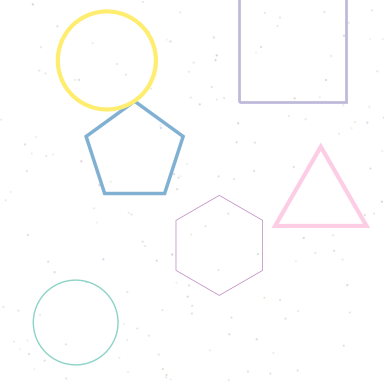[{"shape": "circle", "thickness": 1, "radius": 0.55, "center": [0.197, 0.162]}, {"shape": "square", "thickness": 2, "radius": 0.7, "center": [0.76, 0.875]}, {"shape": "pentagon", "thickness": 2.5, "radius": 0.66, "center": [0.35, 0.605]}, {"shape": "triangle", "thickness": 3, "radius": 0.69, "center": [0.833, 0.482]}, {"shape": "hexagon", "thickness": 0.5, "radius": 0.65, "center": [0.57, 0.363]}, {"shape": "circle", "thickness": 3, "radius": 0.64, "center": [0.278, 0.843]}]